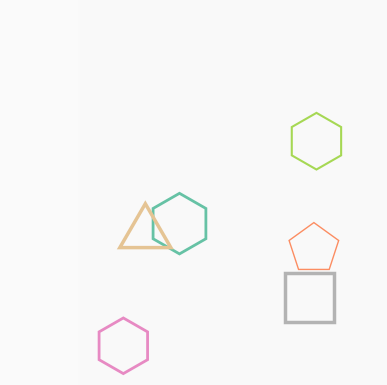[{"shape": "hexagon", "thickness": 2, "radius": 0.39, "center": [0.463, 0.419]}, {"shape": "pentagon", "thickness": 1, "radius": 0.34, "center": [0.81, 0.355]}, {"shape": "hexagon", "thickness": 2, "radius": 0.36, "center": [0.318, 0.102]}, {"shape": "hexagon", "thickness": 1.5, "radius": 0.37, "center": [0.817, 0.633]}, {"shape": "triangle", "thickness": 2.5, "radius": 0.38, "center": [0.375, 0.395]}, {"shape": "square", "thickness": 2.5, "radius": 0.32, "center": [0.8, 0.227]}]